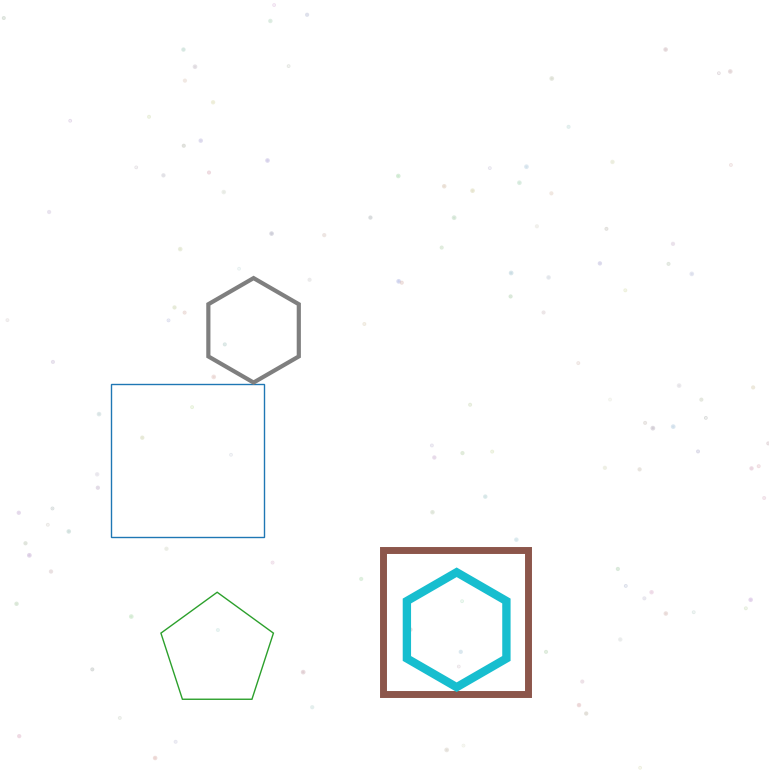[{"shape": "square", "thickness": 0.5, "radius": 0.5, "center": [0.244, 0.402]}, {"shape": "pentagon", "thickness": 0.5, "radius": 0.38, "center": [0.282, 0.154]}, {"shape": "square", "thickness": 2.5, "radius": 0.47, "center": [0.591, 0.192]}, {"shape": "hexagon", "thickness": 1.5, "radius": 0.34, "center": [0.329, 0.571]}, {"shape": "hexagon", "thickness": 3, "radius": 0.37, "center": [0.593, 0.182]}]